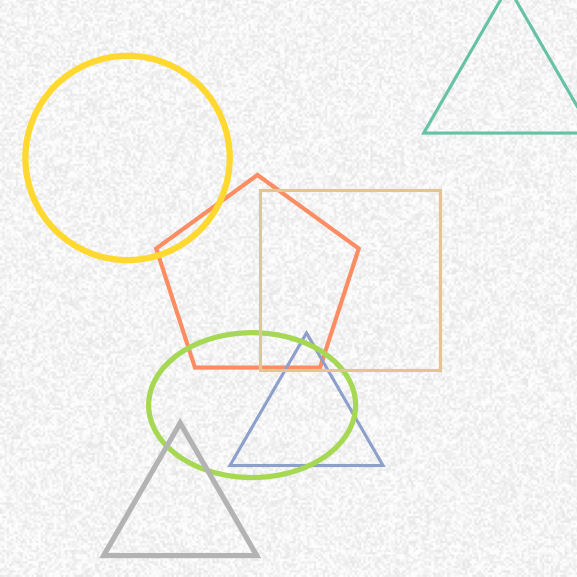[{"shape": "triangle", "thickness": 1.5, "radius": 0.84, "center": [0.88, 0.853]}, {"shape": "pentagon", "thickness": 2, "radius": 0.92, "center": [0.446, 0.512]}, {"shape": "triangle", "thickness": 1.5, "radius": 0.76, "center": [0.531, 0.27]}, {"shape": "oval", "thickness": 2.5, "radius": 0.9, "center": [0.437, 0.298]}, {"shape": "circle", "thickness": 3, "radius": 0.88, "center": [0.221, 0.726]}, {"shape": "square", "thickness": 1.5, "radius": 0.78, "center": [0.606, 0.514]}, {"shape": "triangle", "thickness": 2.5, "radius": 0.77, "center": [0.312, 0.114]}]